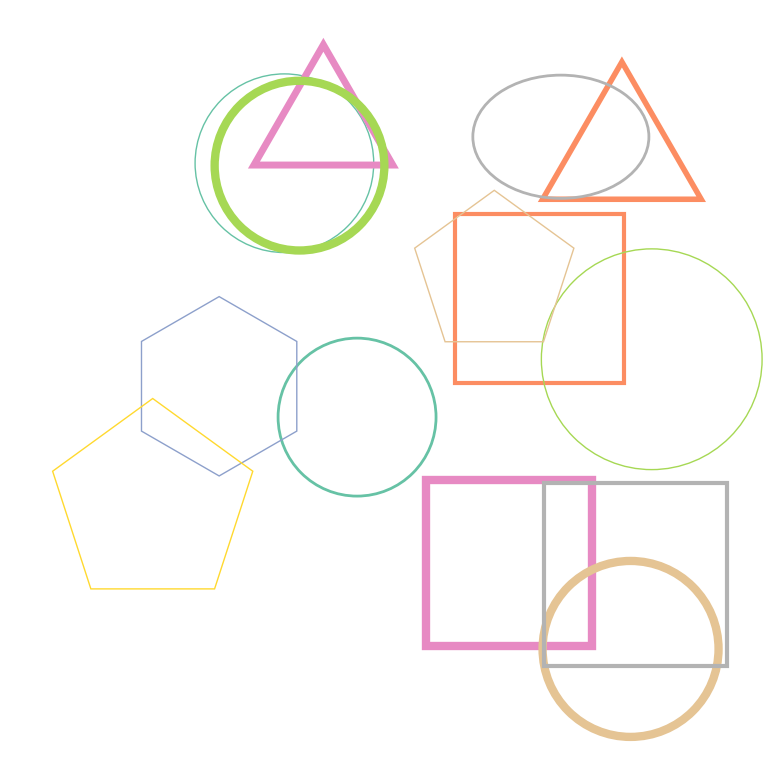[{"shape": "circle", "thickness": 0.5, "radius": 0.58, "center": [0.369, 0.788]}, {"shape": "circle", "thickness": 1, "radius": 0.51, "center": [0.464, 0.458]}, {"shape": "triangle", "thickness": 2, "radius": 0.59, "center": [0.808, 0.801]}, {"shape": "square", "thickness": 1.5, "radius": 0.55, "center": [0.701, 0.612]}, {"shape": "hexagon", "thickness": 0.5, "radius": 0.58, "center": [0.285, 0.498]}, {"shape": "square", "thickness": 3, "radius": 0.54, "center": [0.66, 0.269]}, {"shape": "triangle", "thickness": 2.5, "radius": 0.52, "center": [0.42, 0.838]}, {"shape": "circle", "thickness": 0.5, "radius": 0.72, "center": [0.846, 0.533]}, {"shape": "circle", "thickness": 3, "radius": 0.55, "center": [0.389, 0.785]}, {"shape": "pentagon", "thickness": 0.5, "radius": 0.68, "center": [0.198, 0.346]}, {"shape": "pentagon", "thickness": 0.5, "radius": 0.54, "center": [0.642, 0.644]}, {"shape": "circle", "thickness": 3, "radius": 0.57, "center": [0.819, 0.157]}, {"shape": "oval", "thickness": 1, "radius": 0.57, "center": [0.728, 0.822]}, {"shape": "square", "thickness": 1.5, "radius": 0.59, "center": [0.825, 0.254]}]